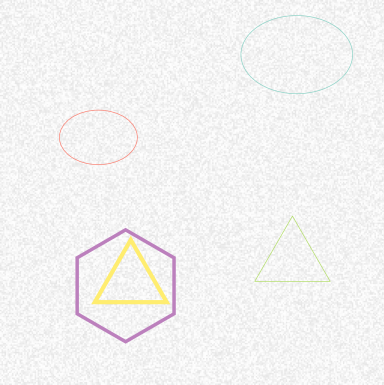[{"shape": "oval", "thickness": 0.5, "radius": 0.73, "center": [0.771, 0.858]}, {"shape": "oval", "thickness": 0.5, "radius": 0.51, "center": [0.256, 0.643]}, {"shape": "triangle", "thickness": 0.5, "radius": 0.57, "center": [0.76, 0.326]}, {"shape": "hexagon", "thickness": 2.5, "radius": 0.73, "center": [0.326, 0.258]}, {"shape": "triangle", "thickness": 3, "radius": 0.54, "center": [0.34, 0.269]}]